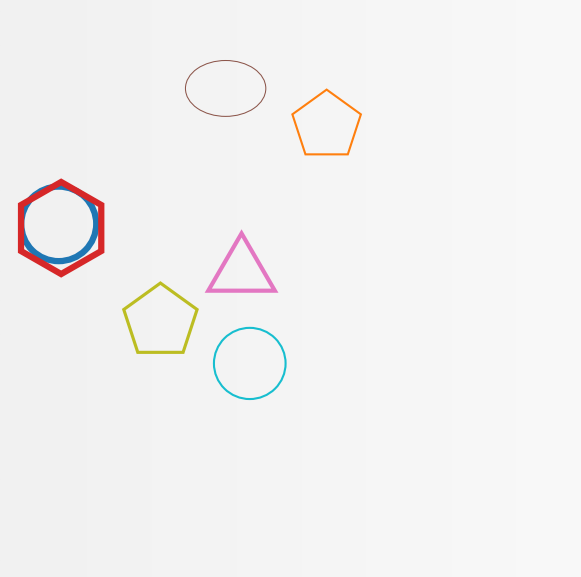[{"shape": "circle", "thickness": 3, "radius": 0.32, "center": [0.101, 0.611]}, {"shape": "pentagon", "thickness": 1, "radius": 0.31, "center": [0.562, 0.782]}, {"shape": "hexagon", "thickness": 3, "radius": 0.4, "center": [0.105, 0.604]}, {"shape": "oval", "thickness": 0.5, "radius": 0.35, "center": [0.388, 0.846]}, {"shape": "triangle", "thickness": 2, "radius": 0.33, "center": [0.416, 0.529]}, {"shape": "pentagon", "thickness": 1.5, "radius": 0.33, "center": [0.276, 0.443]}, {"shape": "circle", "thickness": 1, "radius": 0.31, "center": [0.43, 0.37]}]